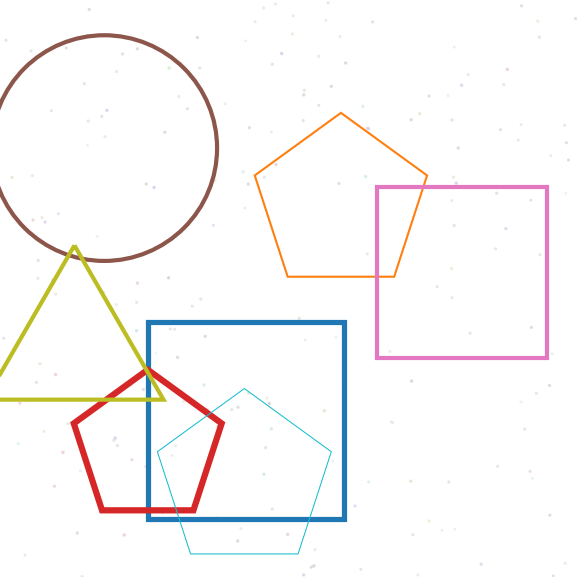[{"shape": "square", "thickness": 2.5, "radius": 0.85, "center": [0.426, 0.271]}, {"shape": "pentagon", "thickness": 1, "radius": 0.78, "center": [0.59, 0.647]}, {"shape": "pentagon", "thickness": 3, "radius": 0.67, "center": [0.256, 0.224]}, {"shape": "circle", "thickness": 2, "radius": 0.98, "center": [0.181, 0.743]}, {"shape": "square", "thickness": 2, "radius": 0.74, "center": [0.8, 0.527]}, {"shape": "triangle", "thickness": 2, "radius": 0.89, "center": [0.129, 0.396]}, {"shape": "pentagon", "thickness": 0.5, "radius": 0.79, "center": [0.423, 0.168]}]